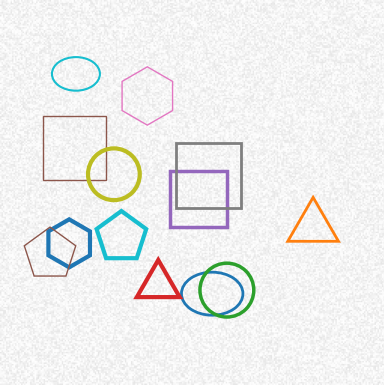[{"shape": "oval", "thickness": 2, "radius": 0.4, "center": [0.551, 0.237]}, {"shape": "hexagon", "thickness": 3, "radius": 0.31, "center": [0.18, 0.368]}, {"shape": "triangle", "thickness": 2, "radius": 0.38, "center": [0.813, 0.411]}, {"shape": "circle", "thickness": 2.5, "radius": 0.35, "center": [0.589, 0.246]}, {"shape": "triangle", "thickness": 3, "radius": 0.32, "center": [0.411, 0.26]}, {"shape": "square", "thickness": 2.5, "radius": 0.37, "center": [0.515, 0.483]}, {"shape": "square", "thickness": 1, "radius": 0.41, "center": [0.193, 0.615]}, {"shape": "pentagon", "thickness": 1, "radius": 0.35, "center": [0.13, 0.34]}, {"shape": "hexagon", "thickness": 1, "radius": 0.38, "center": [0.383, 0.751]}, {"shape": "square", "thickness": 2, "radius": 0.42, "center": [0.542, 0.544]}, {"shape": "circle", "thickness": 3, "radius": 0.34, "center": [0.296, 0.547]}, {"shape": "oval", "thickness": 1.5, "radius": 0.31, "center": [0.197, 0.808]}, {"shape": "pentagon", "thickness": 3, "radius": 0.34, "center": [0.315, 0.384]}]